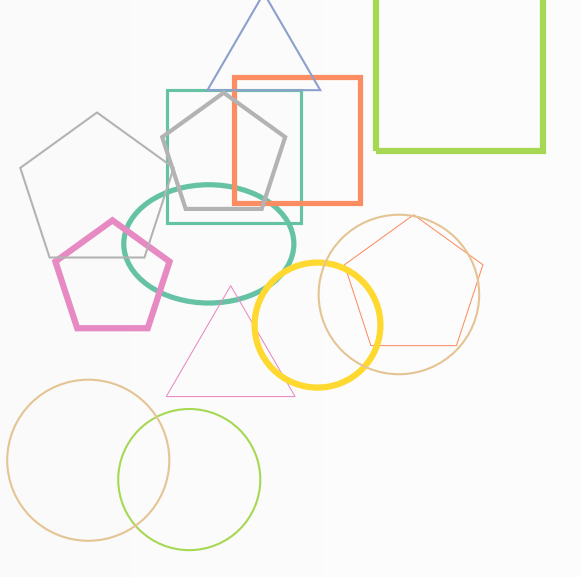[{"shape": "oval", "thickness": 2.5, "radius": 0.73, "center": [0.359, 0.577]}, {"shape": "square", "thickness": 1.5, "radius": 0.58, "center": [0.402, 0.728]}, {"shape": "pentagon", "thickness": 0.5, "radius": 0.63, "center": [0.712, 0.502]}, {"shape": "square", "thickness": 2.5, "radius": 0.54, "center": [0.511, 0.756]}, {"shape": "triangle", "thickness": 1, "radius": 0.56, "center": [0.454, 0.899]}, {"shape": "pentagon", "thickness": 3, "radius": 0.52, "center": [0.194, 0.514]}, {"shape": "triangle", "thickness": 0.5, "radius": 0.64, "center": [0.397, 0.376]}, {"shape": "circle", "thickness": 1, "radius": 0.61, "center": [0.326, 0.169]}, {"shape": "square", "thickness": 3, "radius": 0.72, "center": [0.79, 0.883]}, {"shape": "circle", "thickness": 3, "radius": 0.54, "center": [0.546, 0.436]}, {"shape": "circle", "thickness": 1, "radius": 0.7, "center": [0.152, 0.202]}, {"shape": "circle", "thickness": 1, "radius": 0.69, "center": [0.686, 0.489]}, {"shape": "pentagon", "thickness": 1, "radius": 0.69, "center": [0.167, 0.666]}, {"shape": "pentagon", "thickness": 2, "radius": 0.56, "center": [0.385, 0.727]}]